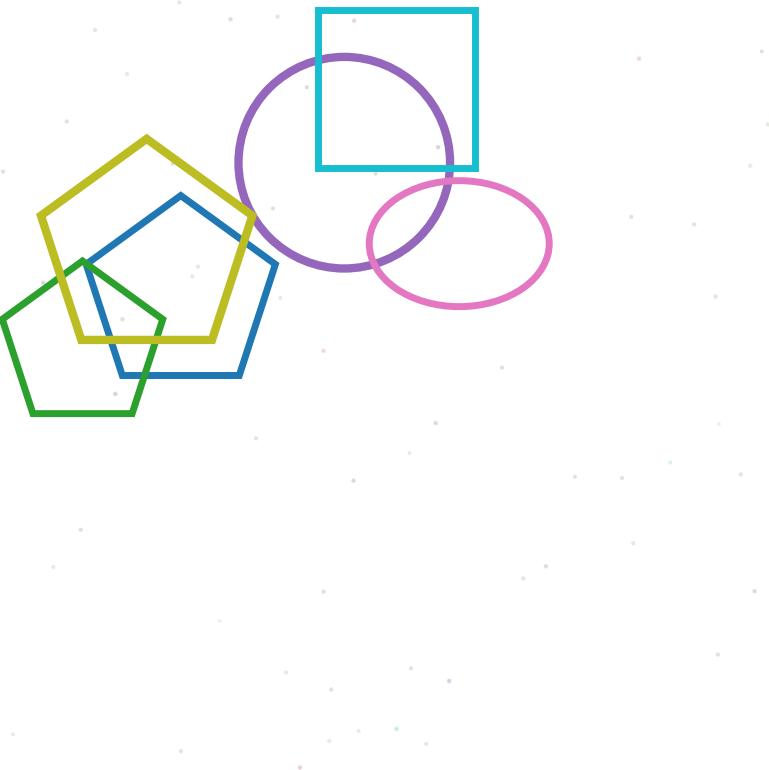[{"shape": "pentagon", "thickness": 2.5, "radius": 0.65, "center": [0.235, 0.617]}, {"shape": "pentagon", "thickness": 2.5, "radius": 0.55, "center": [0.107, 0.551]}, {"shape": "circle", "thickness": 3, "radius": 0.69, "center": [0.447, 0.789]}, {"shape": "oval", "thickness": 2.5, "radius": 0.58, "center": [0.596, 0.684]}, {"shape": "pentagon", "thickness": 3, "radius": 0.72, "center": [0.19, 0.675]}, {"shape": "square", "thickness": 2.5, "radius": 0.51, "center": [0.515, 0.884]}]